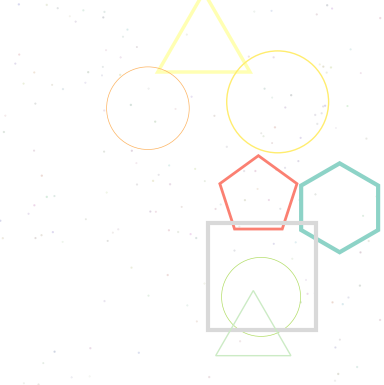[{"shape": "hexagon", "thickness": 3, "radius": 0.58, "center": [0.882, 0.46]}, {"shape": "triangle", "thickness": 2.5, "radius": 0.69, "center": [0.53, 0.882]}, {"shape": "pentagon", "thickness": 2, "radius": 0.53, "center": [0.671, 0.49]}, {"shape": "circle", "thickness": 0.5, "radius": 0.54, "center": [0.384, 0.719]}, {"shape": "circle", "thickness": 0.5, "radius": 0.51, "center": [0.678, 0.229]}, {"shape": "square", "thickness": 3, "radius": 0.7, "center": [0.68, 0.282]}, {"shape": "triangle", "thickness": 1, "radius": 0.56, "center": [0.658, 0.133]}, {"shape": "circle", "thickness": 1, "radius": 0.66, "center": [0.721, 0.735]}]